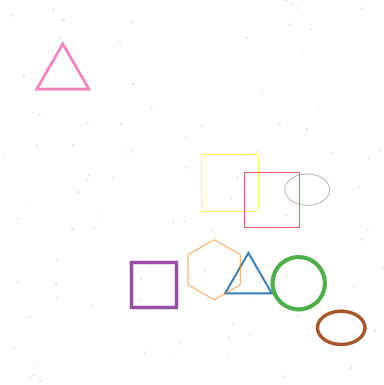[{"shape": "square", "thickness": 0.5, "radius": 0.36, "center": [0.704, 0.482]}, {"shape": "triangle", "thickness": 1.5, "radius": 0.35, "center": [0.645, 0.273]}, {"shape": "circle", "thickness": 3, "radius": 0.34, "center": [0.776, 0.264]}, {"shape": "square", "thickness": 2.5, "radius": 0.29, "center": [0.398, 0.26]}, {"shape": "hexagon", "thickness": 0.5, "radius": 0.39, "center": [0.556, 0.299]}, {"shape": "square", "thickness": 0.5, "radius": 0.37, "center": [0.596, 0.526]}, {"shape": "oval", "thickness": 2.5, "radius": 0.31, "center": [0.886, 0.148]}, {"shape": "triangle", "thickness": 2, "radius": 0.39, "center": [0.163, 0.808]}, {"shape": "oval", "thickness": 0.5, "radius": 0.29, "center": [0.798, 0.507]}]